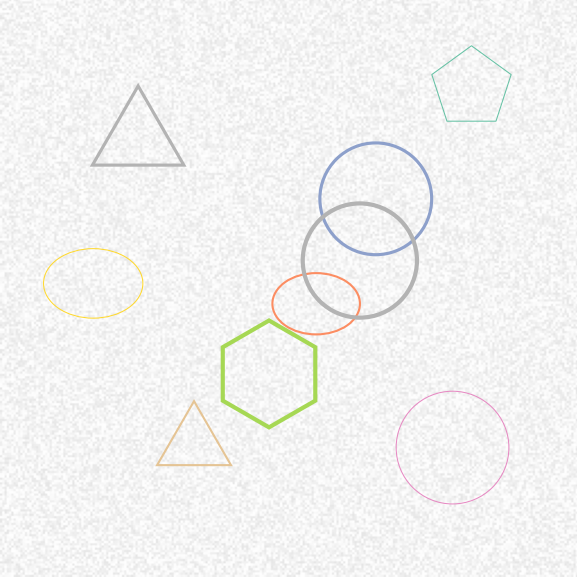[{"shape": "pentagon", "thickness": 0.5, "radius": 0.36, "center": [0.816, 0.848]}, {"shape": "oval", "thickness": 1, "radius": 0.38, "center": [0.547, 0.473]}, {"shape": "circle", "thickness": 1.5, "radius": 0.48, "center": [0.651, 0.655]}, {"shape": "circle", "thickness": 0.5, "radius": 0.49, "center": [0.784, 0.224]}, {"shape": "hexagon", "thickness": 2, "radius": 0.46, "center": [0.466, 0.352]}, {"shape": "oval", "thickness": 0.5, "radius": 0.43, "center": [0.161, 0.508]}, {"shape": "triangle", "thickness": 1, "radius": 0.37, "center": [0.336, 0.231]}, {"shape": "triangle", "thickness": 1.5, "radius": 0.46, "center": [0.239, 0.759]}, {"shape": "circle", "thickness": 2, "radius": 0.49, "center": [0.623, 0.548]}]